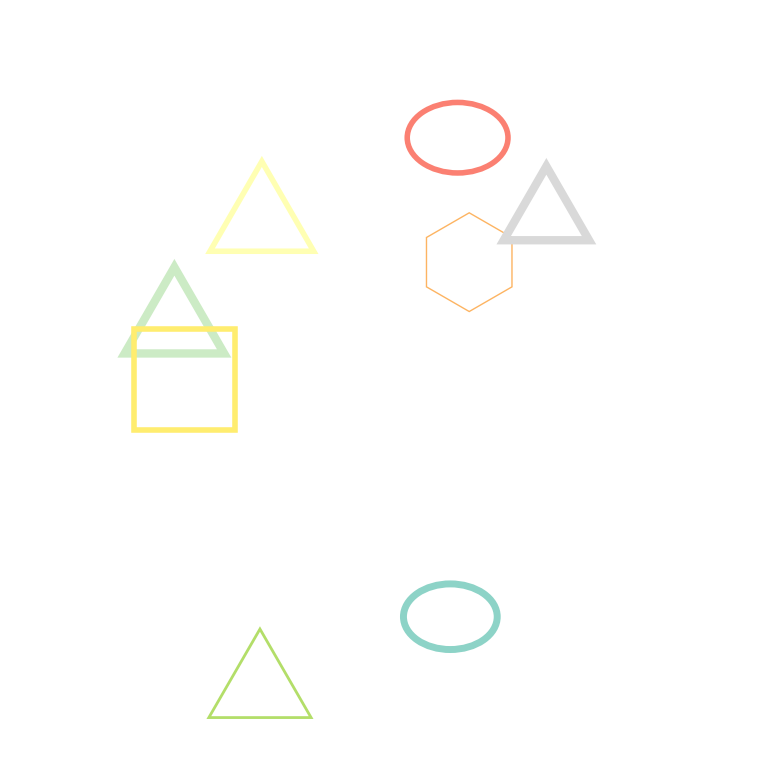[{"shape": "oval", "thickness": 2.5, "radius": 0.3, "center": [0.585, 0.199]}, {"shape": "triangle", "thickness": 2, "radius": 0.39, "center": [0.34, 0.713]}, {"shape": "oval", "thickness": 2, "radius": 0.33, "center": [0.594, 0.821]}, {"shape": "hexagon", "thickness": 0.5, "radius": 0.32, "center": [0.609, 0.66]}, {"shape": "triangle", "thickness": 1, "radius": 0.38, "center": [0.338, 0.106]}, {"shape": "triangle", "thickness": 3, "radius": 0.32, "center": [0.71, 0.72]}, {"shape": "triangle", "thickness": 3, "radius": 0.37, "center": [0.226, 0.578]}, {"shape": "square", "thickness": 2, "radius": 0.33, "center": [0.24, 0.507]}]